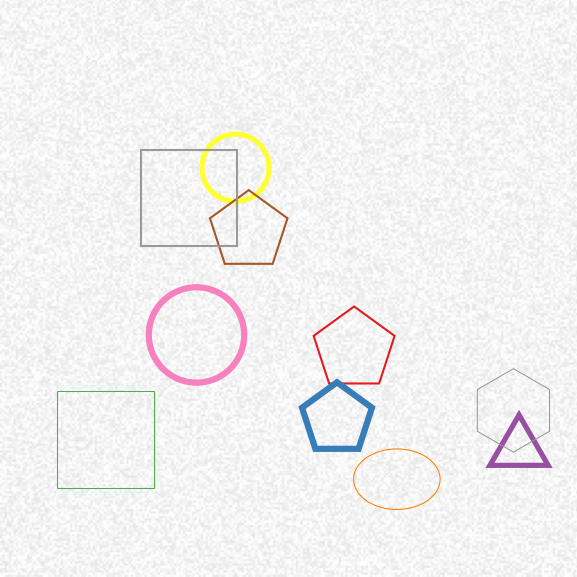[{"shape": "pentagon", "thickness": 1, "radius": 0.37, "center": [0.613, 0.395]}, {"shape": "pentagon", "thickness": 3, "radius": 0.32, "center": [0.584, 0.273]}, {"shape": "square", "thickness": 0.5, "radius": 0.42, "center": [0.183, 0.238]}, {"shape": "triangle", "thickness": 2.5, "radius": 0.29, "center": [0.899, 0.222]}, {"shape": "oval", "thickness": 0.5, "radius": 0.37, "center": [0.687, 0.169]}, {"shape": "circle", "thickness": 2.5, "radius": 0.29, "center": [0.408, 0.709]}, {"shape": "pentagon", "thickness": 1, "radius": 0.35, "center": [0.431, 0.599]}, {"shape": "circle", "thickness": 3, "radius": 0.41, "center": [0.34, 0.419]}, {"shape": "square", "thickness": 1, "radius": 0.42, "center": [0.327, 0.656]}, {"shape": "hexagon", "thickness": 0.5, "radius": 0.36, "center": [0.889, 0.288]}]